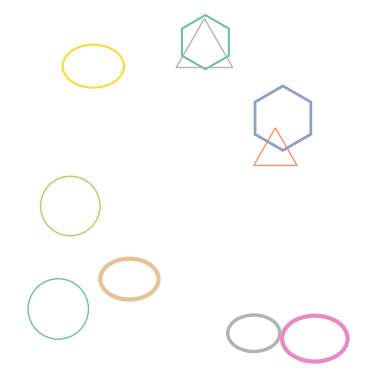[{"shape": "circle", "thickness": 1, "radius": 0.39, "center": [0.151, 0.198]}, {"shape": "hexagon", "thickness": 1.5, "radius": 0.35, "center": [0.534, 0.89]}, {"shape": "triangle", "thickness": 1, "radius": 0.33, "center": [0.715, 0.603]}, {"shape": "hexagon", "thickness": 2, "radius": 0.42, "center": [0.735, 0.693]}, {"shape": "oval", "thickness": 3, "radius": 0.43, "center": [0.818, 0.121]}, {"shape": "circle", "thickness": 1, "radius": 0.39, "center": [0.183, 0.465]}, {"shape": "oval", "thickness": 1.5, "radius": 0.4, "center": [0.242, 0.828]}, {"shape": "oval", "thickness": 3, "radius": 0.38, "center": [0.336, 0.275]}, {"shape": "triangle", "thickness": 1, "radius": 0.42, "center": [0.531, 0.867]}, {"shape": "oval", "thickness": 2.5, "radius": 0.34, "center": [0.659, 0.134]}]